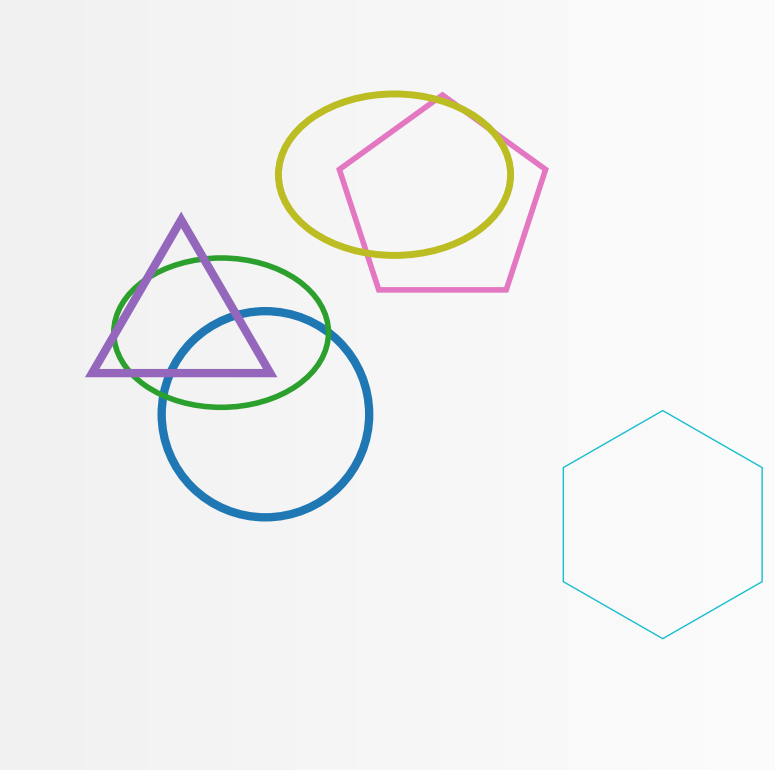[{"shape": "circle", "thickness": 3, "radius": 0.67, "center": [0.342, 0.462]}, {"shape": "oval", "thickness": 2, "radius": 0.69, "center": [0.285, 0.568]}, {"shape": "triangle", "thickness": 3, "radius": 0.66, "center": [0.234, 0.582]}, {"shape": "pentagon", "thickness": 2, "radius": 0.7, "center": [0.571, 0.737]}, {"shape": "oval", "thickness": 2.5, "radius": 0.75, "center": [0.509, 0.773]}, {"shape": "hexagon", "thickness": 0.5, "radius": 0.74, "center": [0.855, 0.319]}]